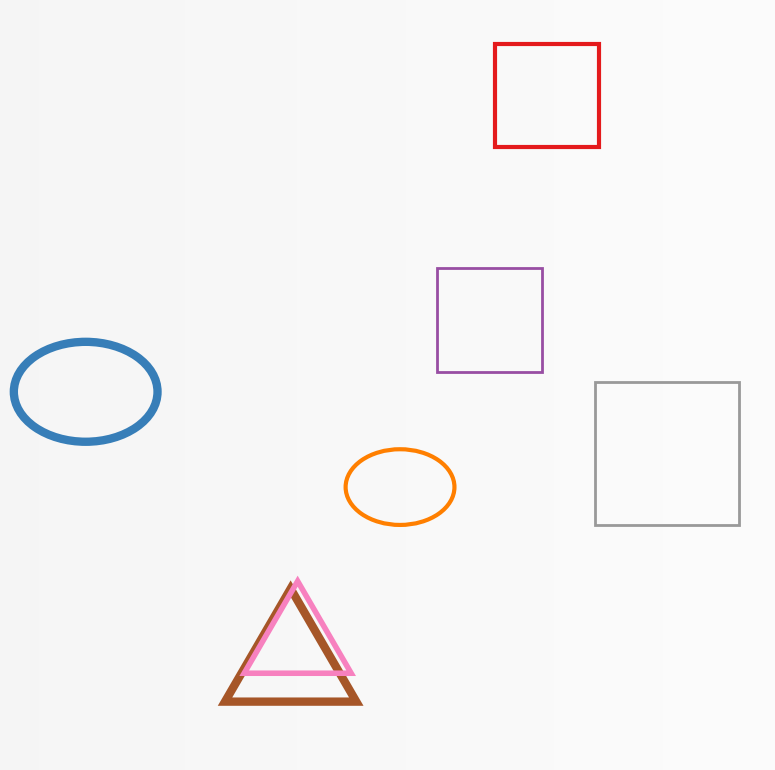[{"shape": "square", "thickness": 1.5, "radius": 0.34, "center": [0.705, 0.876]}, {"shape": "oval", "thickness": 3, "radius": 0.46, "center": [0.111, 0.491]}, {"shape": "square", "thickness": 1, "radius": 0.34, "center": [0.632, 0.585]}, {"shape": "oval", "thickness": 1.5, "radius": 0.35, "center": [0.516, 0.367]}, {"shape": "triangle", "thickness": 3, "radius": 0.49, "center": [0.375, 0.138]}, {"shape": "triangle", "thickness": 2, "radius": 0.4, "center": [0.384, 0.166]}, {"shape": "square", "thickness": 1, "radius": 0.46, "center": [0.861, 0.411]}]